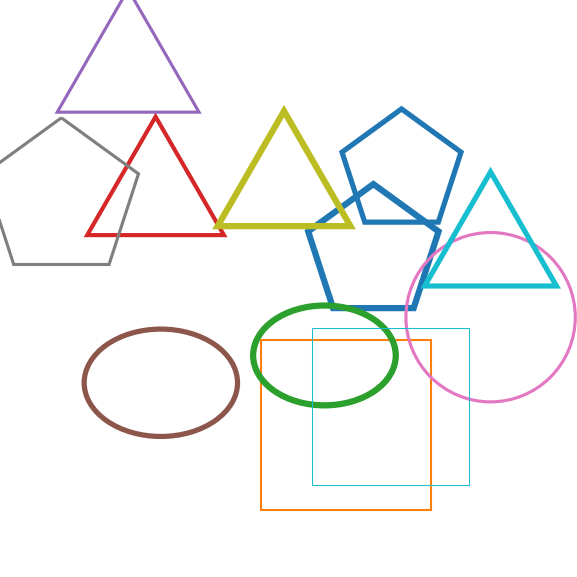[{"shape": "pentagon", "thickness": 2.5, "radius": 0.54, "center": [0.695, 0.702]}, {"shape": "pentagon", "thickness": 3, "radius": 0.59, "center": [0.647, 0.562]}, {"shape": "square", "thickness": 1, "radius": 0.74, "center": [0.599, 0.263]}, {"shape": "oval", "thickness": 3, "radius": 0.62, "center": [0.562, 0.384]}, {"shape": "triangle", "thickness": 2, "radius": 0.68, "center": [0.269, 0.66]}, {"shape": "triangle", "thickness": 1.5, "radius": 0.71, "center": [0.222, 0.876]}, {"shape": "oval", "thickness": 2.5, "radius": 0.66, "center": [0.279, 0.336]}, {"shape": "circle", "thickness": 1.5, "radius": 0.73, "center": [0.85, 0.45]}, {"shape": "pentagon", "thickness": 1.5, "radius": 0.7, "center": [0.106, 0.655]}, {"shape": "triangle", "thickness": 3, "radius": 0.66, "center": [0.492, 0.674]}, {"shape": "triangle", "thickness": 2.5, "radius": 0.66, "center": [0.849, 0.57]}, {"shape": "square", "thickness": 0.5, "radius": 0.68, "center": [0.676, 0.295]}]